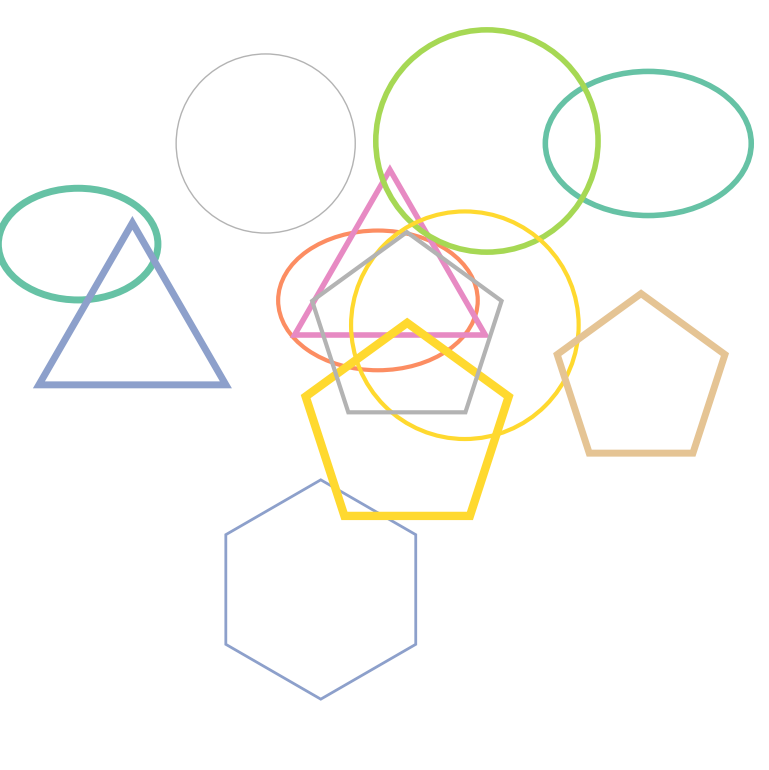[{"shape": "oval", "thickness": 2.5, "radius": 0.52, "center": [0.101, 0.683]}, {"shape": "oval", "thickness": 2, "radius": 0.67, "center": [0.842, 0.814]}, {"shape": "oval", "thickness": 1.5, "radius": 0.65, "center": [0.491, 0.61]}, {"shape": "hexagon", "thickness": 1, "radius": 0.71, "center": [0.417, 0.234]}, {"shape": "triangle", "thickness": 2.5, "radius": 0.7, "center": [0.172, 0.57]}, {"shape": "triangle", "thickness": 2, "radius": 0.72, "center": [0.506, 0.636]}, {"shape": "circle", "thickness": 2, "radius": 0.72, "center": [0.632, 0.817]}, {"shape": "circle", "thickness": 1.5, "radius": 0.74, "center": [0.604, 0.578]}, {"shape": "pentagon", "thickness": 3, "radius": 0.69, "center": [0.529, 0.442]}, {"shape": "pentagon", "thickness": 2.5, "radius": 0.57, "center": [0.833, 0.504]}, {"shape": "circle", "thickness": 0.5, "radius": 0.58, "center": [0.345, 0.814]}, {"shape": "pentagon", "thickness": 1.5, "radius": 0.65, "center": [0.528, 0.569]}]